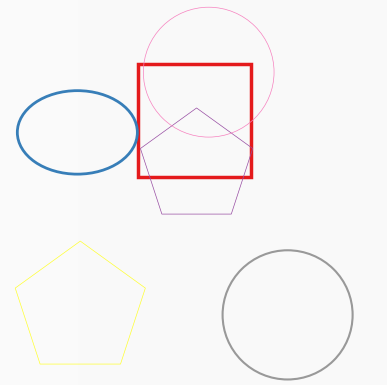[{"shape": "square", "thickness": 2.5, "radius": 0.73, "center": [0.502, 0.687]}, {"shape": "oval", "thickness": 2, "radius": 0.77, "center": [0.2, 0.656]}, {"shape": "pentagon", "thickness": 0.5, "radius": 0.76, "center": [0.507, 0.567]}, {"shape": "pentagon", "thickness": 0.5, "radius": 0.88, "center": [0.207, 0.197]}, {"shape": "circle", "thickness": 0.5, "radius": 0.84, "center": [0.539, 0.813]}, {"shape": "circle", "thickness": 1.5, "radius": 0.84, "center": [0.742, 0.182]}]